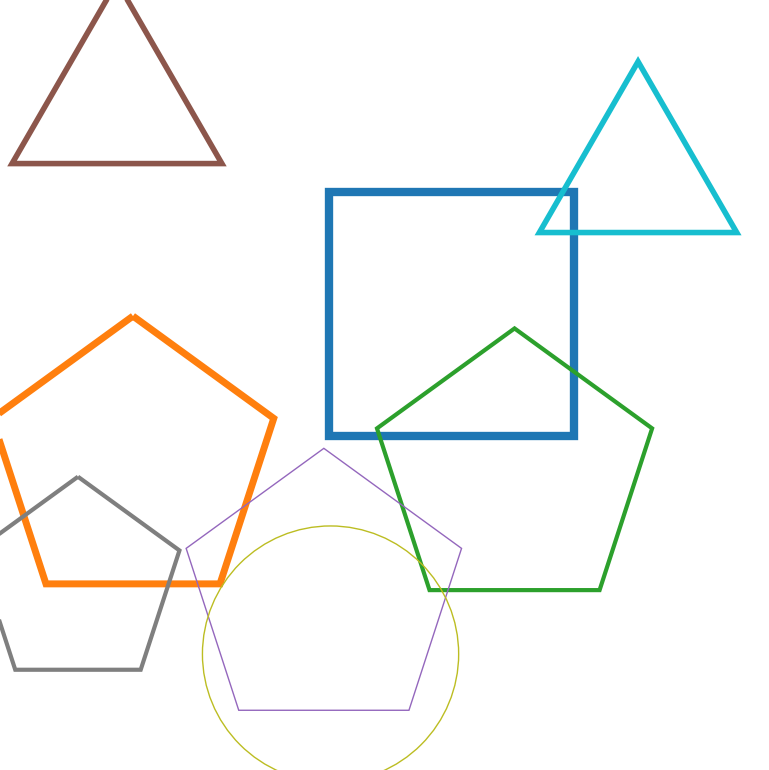[{"shape": "square", "thickness": 3, "radius": 0.79, "center": [0.587, 0.592]}, {"shape": "pentagon", "thickness": 2.5, "radius": 0.96, "center": [0.173, 0.397]}, {"shape": "pentagon", "thickness": 1.5, "radius": 0.94, "center": [0.668, 0.386]}, {"shape": "pentagon", "thickness": 0.5, "radius": 0.94, "center": [0.421, 0.23]}, {"shape": "triangle", "thickness": 2, "radius": 0.79, "center": [0.152, 0.866]}, {"shape": "pentagon", "thickness": 1.5, "radius": 0.69, "center": [0.101, 0.242]}, {"shape": "circle", "thickness": 0.5, "radius": 0.83, "center": [0.429, 0.151]}, {"shape": "triangle", "thickness": 2, "radius": 0.74, "center": [0.829, 0.772]}]